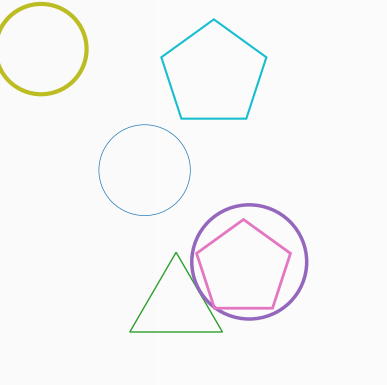[{"shape": "circle", "thickness": 0.5, "radius": 0.59, "center": [0.373, 0.558]}, {"shape": "triangle", "thickness": 1, "radius": 0.69, "center": [0.454, 0.207]}, {"shape": "circle", "thickness": 2.5, "radius": 0.74, "center": [0.643, 0.32]}, {"shape": "pentagon", "thickness": 2, "radius": 0.64, "center": [0.628, 0.303]}, {"shape": "circle", "thickness": 3, "radius": 0.59, "center": [0.106, 0.872]}, {"shape": "pentagon", "thickness": 1.5, "radius": 0.71, "center": [0.552, 0.807]}]